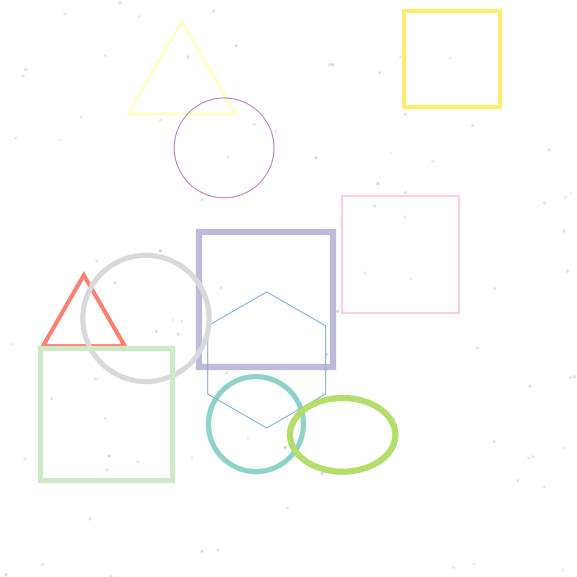[{"shape": "circle", "thickness": 2.5, "radius": 0.41, "center": [0.443, 0.265]}, {"shape": "triangle", "thickness": 1, "radius": 0.54, "center": [0.315, 0.855]}, {"shape": "square", "thickness": 3, "radius": 0.58, "center": [0.461, 0.481]}, {"shape": "triangle", "thickness": 2, "radius": 0.41, "center": [0.145, 0.441]}, {"shape": "hexagon", "thickness": 0.5, "radius": 0.59, "center": [0.462, 0.376]}, {"shape": "oval", "thickness": 3, "radius": 0.46, "center": [0.593, 0.246]}, {"shape": "square", "thickness": 1, "radius": 0.51, "center": [0.694, 0.558]}, {"shape": "circle", "thickness": 2.5, "radius": 0.55, "center": [0.253, 0.448]}, {"shape": "circle", "thickness": 0.5, "radius": 0.43, "center": [0.388, 0.743]}, {"shape": "square", "thickness": 2.5, "radius": 0.57, "center": [0.184, 0.282]}, {"shape": "square", "thickness": 2, "radius": 0.42, "center": [0.783, 0.897]}]